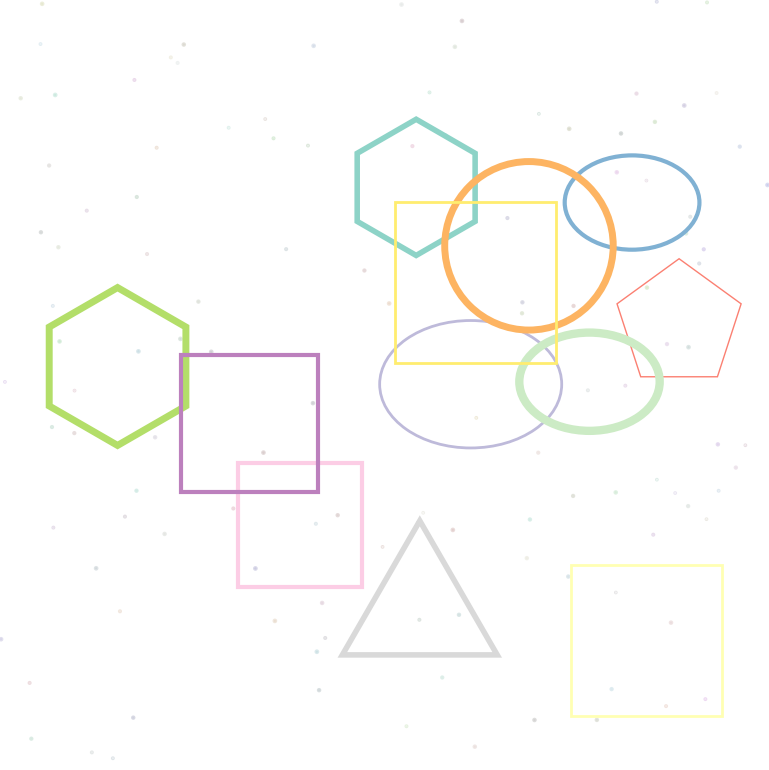[{"shape": "hexagon", "thickness": 2, "radius": 0.44, "center": [0.54, 0.757]}, {"shape": "square", "thickness": 1, "radius": 0.49, "center": [0.84, 0.168]}, {"shape": "oval", "thickness": 1, "radius": 0.59, "center": [0.611, 0.501]}, {"shape": "pentagon", "thickness": 0.5, "radius": 0.42, "center": [0.882, 0.579]}, {"shape": "oval", "thickness": 1.5, "radius": 0.44, "center": [0.821, 0.737]}, {"shape": "circle", "thickness": 2.5, "radius": 0.55, "center": [0.687, 0.681]}, {"shape": "hexagon", "thickness": 2.5, "radius": 0.51, "center": [0.153, 0.524]}, {"shape": "square", "thickness": 1.5, "radius": 0.4, "center": [0.39, 0.318]}, {"shape": "triangle", "thickness": 2, "radius": 0.58, "center": [0.545, 0.208]}, {"shape": "square", "thickness": 1.5, "radius": 0.45, "center": [0.324, 0.45]}, {"shape": "oval", "thickness": 3, "radius": 0.46, "center": [0.766, 0.504]}, {"shape": "square", "thickness": 1, "radius": 0.52, "center": [0.617, 0.633]}]